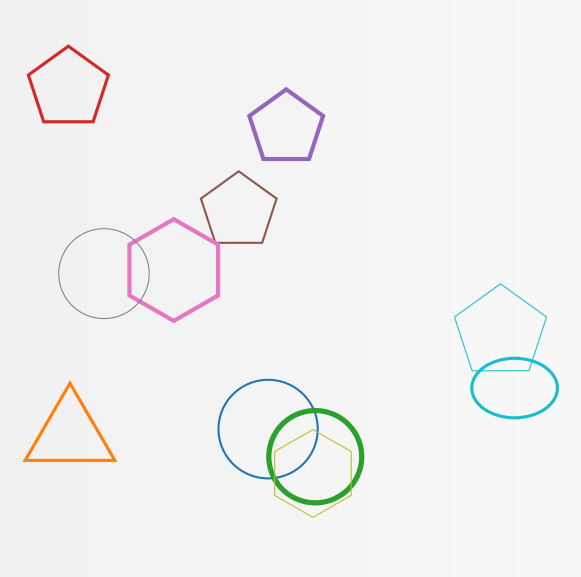[{"shape": "circle", "thickness": 1, "radius": 0.43, "center": [0.461, 0.256]}, {"shape": "triangle", "thickness": 1.5, "radius": 0.45, "center": [0.12, 0.246]}, {"shape": "circle", "thickness": 2.5, "radius": 0.4, "center": [0.542, 0.208]}, {"shape": "pentagon", "thickness": 1.5, "radius": 0.36, "center": [0.118, 0.847]}, {"shape": "pentagon", "thickness": 2, "radius": 0.33, "center": [0.492, 0.778]}, {"shape": "pentagon", "thickness": 1, "radius": 0.34, "center": [0.411, 0.634]}, {"shape": "hexagon", "thickness": 2, "radius": 0.44, "center": [0.299, 0.532]}, {"shape": "circle", "thickness": 0.5, "radius": 0.39, "center": [0.179, 0.525]}, {"shape": "hexagon", "thickness": 0.5, "radius": 0.38, "center": [0.538, 0.179]}, {"shape": "pentagon", "thickness": 0.5, "radius": 0.42, "center": [0.861, 0.424]}, {"shape": "oval", "thickness": 1.5, "radius": 0.37, "center": [0.885, 0.327]}]